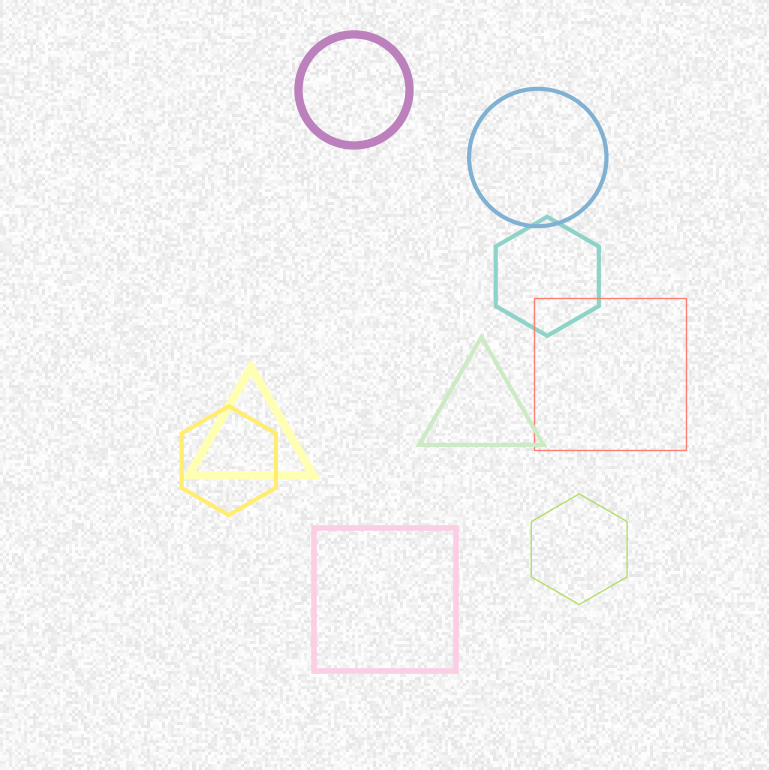[{"shape": "hexagon", "thickness": 1.5, "radius": 0.39, "center": [0.711, 0.641]}, {"shape": "triangle", "thickness": 3, "radius": 0.47, "center": [0.326, 0.429]}, {"shape": "square", "thickness": 0.5, "radius": 0.49, "center": [0.792, 0.514]}, {"shape": "circle", "thickness": 1.5, "radius": 0.45, "center": [0.698, 0.795]}, {"shape": "hexagon", "thickness": 0.5, "radius": 0.36, "center": [0.752, 0.287]}, {"shape": "square", "thickness": 2, "radius": 0.46, "center": [0.5, 0.221]}, {"shape": "circle", "thickness": 3, "radius": 0.36, "center": [0.46, 0.883]}, {"shape": "triangle", "thickness": 1.5, "radius": 0.47, "center": [0.625, 0.469]}, {"shape": "hexagon", "thickness": 1.5, "radius": 0.35, "center": [0.297, 0.402]}]